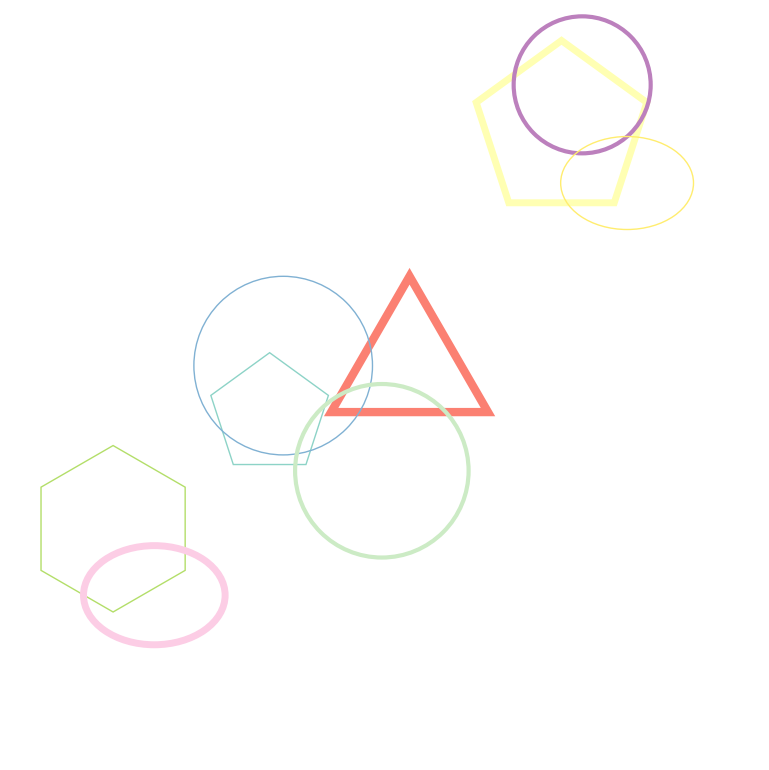[{"shape": "pentagon", "thickness": 0.5, "radius": 0.4, "center": [0.35, 0.462]}, {"shape": "pentagon", "thickness": 2.5, "radius": 0.58, "center": [0.729, 0.831]}, {"shape": "triangle", "thickness": 3, "radius": 0.59, "center": [0.532, 0.524]}, {"shape": "circle", "thickness": 0.5, "radius": 0.58, "center": [0.368, 0.525]}, {"shape": "hexagon", "thickness": 0.5, "radius": 0.54, "center": [0.147, 0.313]}, {"shape": "oval", "thickness": 2.5, "radius": 0.46, "center": [0.2, 0.227]}, {"shape": "circle", "thickness": 1.5, "radius": 0.44, "center": [0.756, 0.89]}, {"shape": "circle", "thickness": 1.5, "radius": 0.56, "center": [0.496, 0.389]}, {"shape": "oval", "thickness": 0.5, "radius": 0.43, "center": [0.814, 0.762]}]